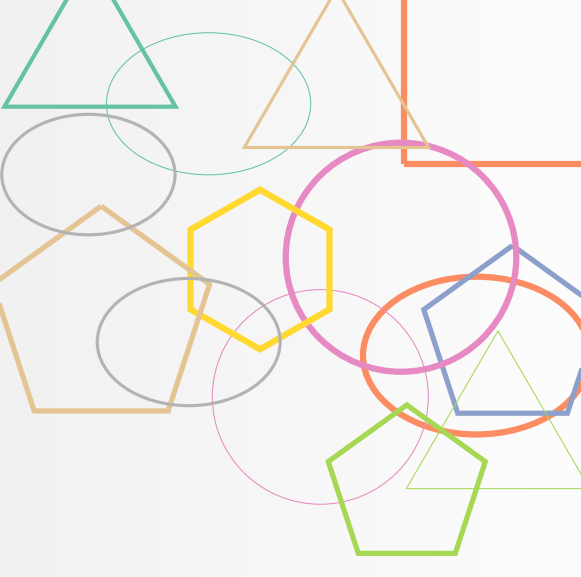[{"shape": "oval", "thickness": 0.5, "radius": 0.88, "center": [0.359, 0.819]}, {"shape": "triangle", "thickness": 2, "radius": 0.85, "center": [0.155, 0.899]}, {"shape": "square", "thickness": 3, "radius": 0.81, "center": [0.857, 0.876]}, {"shape": "oval", "thickness": 3, "radius": 0.98, "center": [0.82, 0.383]}, {"shape": "pentagon", "thickness": 2.5, "radius": 0.8, "center": [0.882, 0.413]}, {"shape": "circle", "thickness": 0.5, "radius": 0.93, "center": [0.551, 0.312]}, {"shape": "circle", "thickness": 3, "radius": 0.99, "center": [0.69, 0.554]}, {"shape": "triangle", "thickness": 0.5, "radius": 0.91, "center": [0.857, 0.244]}, {"shape": "pentagon", "thickness": 2.5, "radius": 0.71, "center": [0.7, 0.156]}, {"shape": "hexagon", "thickness": 3, "radius": 0.69, "center": [0.447, 0.532]}, {"shape": "pentagon", "thickness": 2.5, "radius": 0.98, "center": [0.174, 0.446]}, {"shape": "triangle", "thickness": 1.5, "radius": 0.92, "center": [0.579, 0.835]}, {"shape": "oval", "thickness": 1.5, "radius": 0.79, "center": [0.325, 0.407]}, {"shape": "oval", "thickness": 1.5, "radius": 0.75, "center": [0.152, 0.697]}]